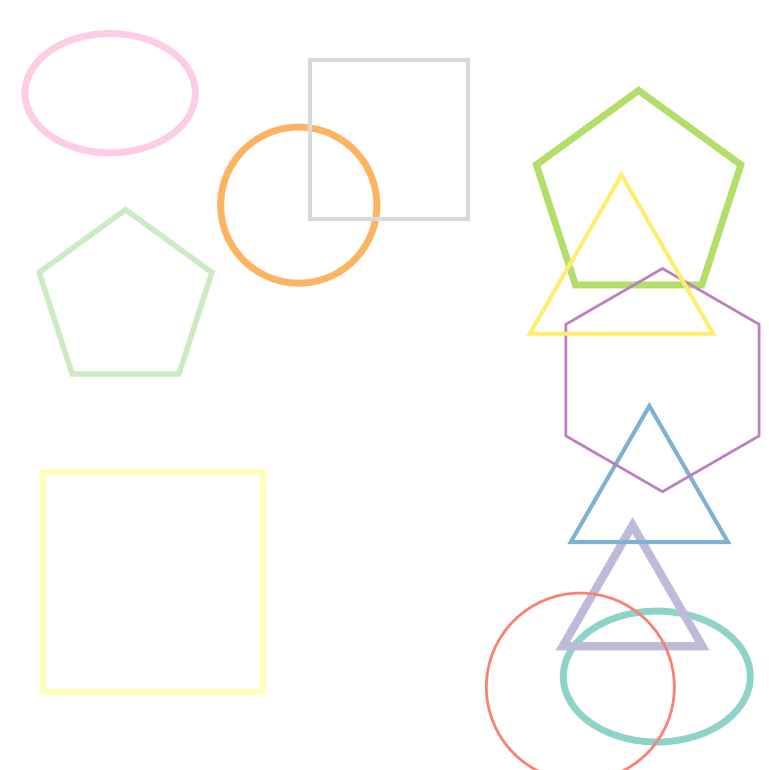[{"shape": "oval", "thickness": 2.5, "radius": 0.61, "center": [0.853, 0.121]}, {"shape": "square", "thickness": 2, "radius": 0.71, "center": [0.198, 0.244]}, {"shape": "triangle", "thickness": 3, "radius": 0.52, "center": [0.822, 0.213]}, {"shape": "circle", "thickness": 1, "radius": 0.61, "center": [0.754, 0.108]}, {"shape": "triangle", "thickness": 1.5, "radius": 0.59, "center": [0.843, 0.355]}, {"shape": "circle", "thickness": 2.5, "radius": 0.51, "center": [0.388, 0.734]}, {"shape": "pentagon", "thickness": 2.5, "radius": 0.7, "center": [0.829, 0.743]}, {"shape": "oval", "thickness": 2.5, "radius": 0.55, "center": [0.143, 0.879]}, {"shape": "square", "thickness": 1.5, "radius": 0.51, "center": [0.505, 0.819]}, {"shape": "hexagon", "thickness": 1, "radius": 0.72, "center": [0.86, 0.506]}, {"shape": "pentagon", "thickness": 2, "radius": 0.59, "center": [0.163, 0.61]}, {"shape": "triangle", "thickness": 1.5, "radius": 0.69, "center": [0.807, 0.635]}]